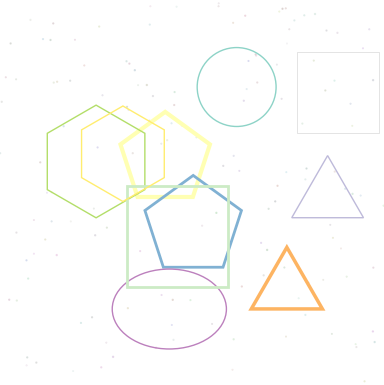[{"shape": "circle", "thickness": 1, "radius": 0.51, "center": [0.615, 0.774]}, {"shape": "pentagon", "thickness": 3, "radius": 0.61, "center": [0.429, 0.587]}, {"shape": "triangle", "thickness": 1, "radius": 0.54, "center": [0.851, 0.488]}, {"shape": "pentagon", "thickness": 2, "radius": 0.66, "center": [0.502, 0.413]}, {"shape": "triangle", "thickness": 2.5, "radius": 0.53, "center": [0.745, 0.251]}, {"shape": "hexagon", "thickness": 1, "radius": 0.73, "center": [0.25, 0.581]}, {"shape": "square", "thickness": 0.5, "radius": 0.53, "center": [0.878, 0.76]}, {"shape": "oval", "thickness": 1, "radius": 0.74, "center": [0.44, 0.197]}, {"shape": "square", "thickness": 2, "radius": 0.65, "center": [0.461, 0.386]}, {"shape": "hexagon", "thickness": 1, "radius": 0.62, "center": [0.319, 0.601]}]